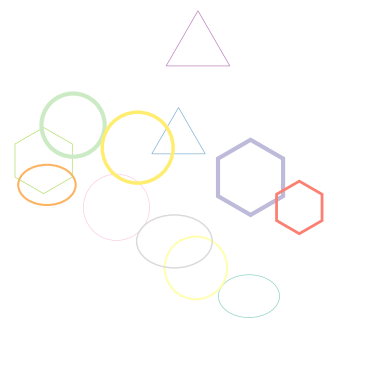[{"shape": "oval", "thickness": 0.5, "radius": 0.4, "center": [0.647, 0.231]}, {"shape": "circle", "thickness": 1.5, "radius": 0.41, "center": [0.509, 0.304]}, {"shape": "hexagon", "thickness": 3, "radius": 0.49, "center": [0.651, 0.539]}, {"shape": "hexagon", "thickness": 2, "radius": 0.34, "center": [0.777, 0.461]}, {"shape": "triangle", "thickness": 0.5, "radius": 0.4, "center": [0.464, 0.641]}, {"shape": "oval", "thickness": 1.5, "radius": 0.37, "center": [0.122, 0.52]}, {"shape": "hexagon", "thickness": 0.5, "radius": 0.43, "center": [0.113, 0.583]}, {"shape": "circle", "thickness": 0.5, "radius": 0.43, "center": [0.302, 0.462]}, {"shape": "oval", "thickness": 1, "radius": 0.49, "center": [0.453, 0.373]}, {"shape": "triangle", "thickness": 0.5, "radius": 0.48, "center": [0.514, 0.877]}, {"shape": "circle", "thickness": 3, "radius": 0.41, "center": [0.19, 0.675]}, {"shape": "circle", "thickness": 2.5, "radius": 0.46, "center": [0.358, 0.617]}]